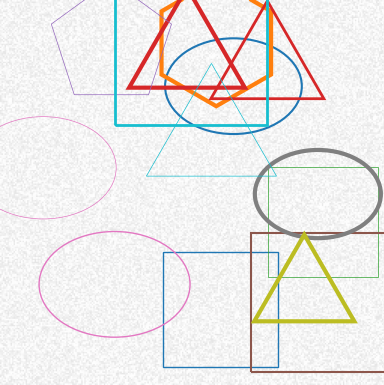[{"shape": "oval", "thickness": 1.5, "radius": 0.89, "center": [0.606, 0.776]}, {"shape": "square", "thickness": 1, "radius": 0.75, "center": [0.573, 0.196]}, {"shape": "hexagon", "thickness": 3, "radius": 0.82, "center": [0.562, 0.888]}, {"shape": "square", "thickness": 0.5, "radius": 0.72, "center": [0.84, 0.424]}, {"shape": "triangle", "thickness": 3, "radius": 0.87, "center": [0.486, 0.859]}, {"shape": "triangle", "thickness": 2, "radius": 0.85, "center": [0.694, 0.828]}, {"shape": "pentagon", "thickness": 0.5, "radius": 0.82, "center": [0.289, 0.887]}, {"shape": "square", "thickness": 1.5, "radius": 0.9, "center": [0.834, 0.214]}, {"shape": "oval", "thickness": 0.5, "radius": 0.95, "center": [0.112, 0.564]}, {"shape": "oval", "thickness": 1, "radius": 0.98, "center": [0.298, 0.261]}, {"shape": "oval", "thickness": 3, "radius": 0.82, "center": [0.826, 0.496]}, {"shape": "triangle", "thickness": 3, "radius": 0.75, "center": [0.79, 0.24]}, {"shape": "triangle", "thickness": 0.5, "radius": 0.98, "center": [0.549, 0.64]}, {"shape": "square", "thickness": 2, "radius": 0.99, "center": [0.497, 0.872]}]